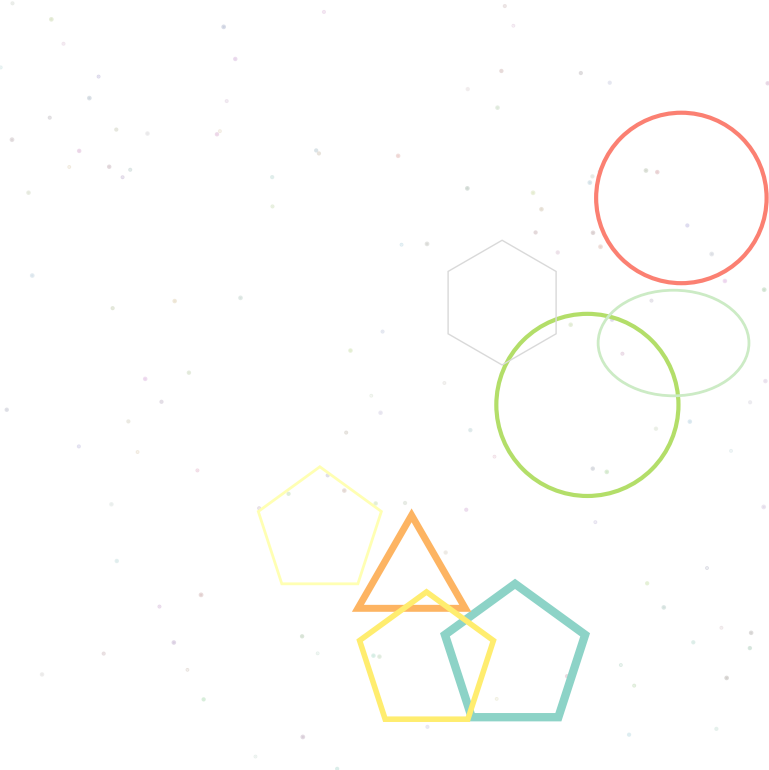[{"shape": "pentagon", "thickness": 3, "radius": 0.48, "center": [0.669, 0.146]}, {"shape": "pentagon", "thickness": 1, "radius": 0.42, "center": [0.415, 0.31]}, {"shape": "circle", "thickness": 1.5, "radius": 0.55, "center": [0.885, 0.743]}, {"shape": "triangle", "thickness": 2.5, "radius": 0.4, "center": [0.535, 0.25]}, {"shape": "circle", "thickness": 1.5, "radius": 0.59, "center": [0.763, 0.474]}, {"shape": "hexagon", "thickness": 0.5, "radius": 0.4, "center": [0.652, 0.607]}, {"shape": "oval", "thickness": 1, "radius": 0.49, "center": [0.875, 0.555]}, {"shape": "pentagon", "thickness": 2, "radius": 0.46, "center": [0.554, 0.14]}]